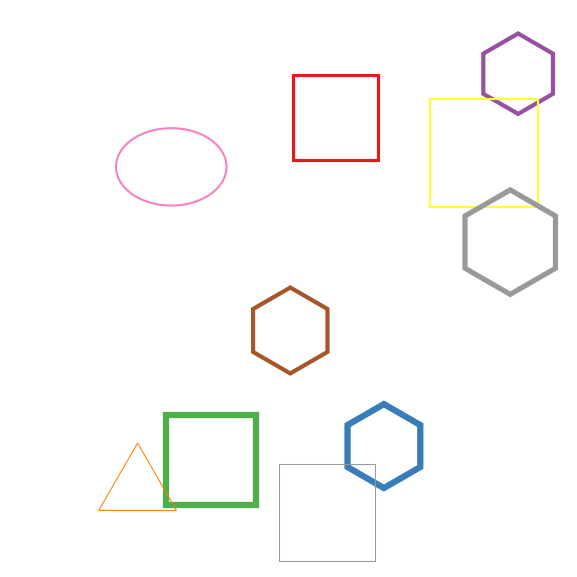[{"shape": "square", "thickness": 1.5, "radius": 0.37, "center": [0.581, 0.795]}, {"shape": "hexagon", "thickness": 3, "radius": 0.36, "center": [0.665, 0.227]}, {"shape": "square", "thickness": 3, "radius": 0.39, "center": [0.366, 0.203]}, {"shape": "hexagon", "thickness": 2, "radius": 0.35, "center": [0.897, 0.871]}, {"shape": "triangle", "thickness": 0.5, "radius": 0.39, "center": [0.238, 0.154]}, {"shape": "square", "thickness": 1, "radius": 0.47, "center": [0.838, 0.734]}, {"shape": "hexagon", "thickness": 2, "radius": 0.37, "center": [0.503, 0.427]}, {"shape": "oval", "thickness": 1, "radius": 0.48, "center": [0.297, 0.71]}, {"shape": "square", "thickness": 0.5, "radius": 0.42, "center": [0.566, 0.112]}, {"shape": "hexagon", "thickness": 2.5, "radius": 0.45, "center": [0.884, 0.58]}]